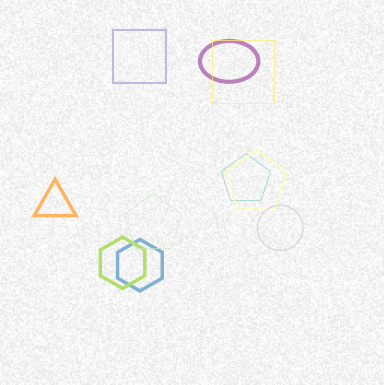[{"shape": "pentagon", "thickness": 0.5, "radius": 0.34, "center": [0.639, 0.534]}, {"shape": "pentagon", "thickness": 1, "radius": 0.42, "center": [0.666, 0.528]}, {"shape": "square", "thickness": 1.5, "radius": 0.34, "center": [0.362, 0.852]}, {"shape": "hexagon", "thickness": 2.5, "radius": 0.33, "center": [0.363, 0.311]}, {"shape": "triangle", "thickness": 2.5, "radius": 0.31, "center": [0.143, 0.471]}, {"shape": "hexagon", "thickness": 2.5, "radius": 0.33, "center": [0.318, 0.317]}, {"shape": "circle", "thickness": 1, "radius": 0.29, "center": [0.728, 0.408]}, {"shape": "oval", "thickness": 3, "radius": 0.38, "center": [0.595, 0.841]}, {"shape": "pentagon", "thickness": 0.5, "radius": 0.39, "center": [0.398, 0.419]}, {"shape": "square", "thickness": 0.5, "radius": 0.4, "center": [0.63, 0.814]}]